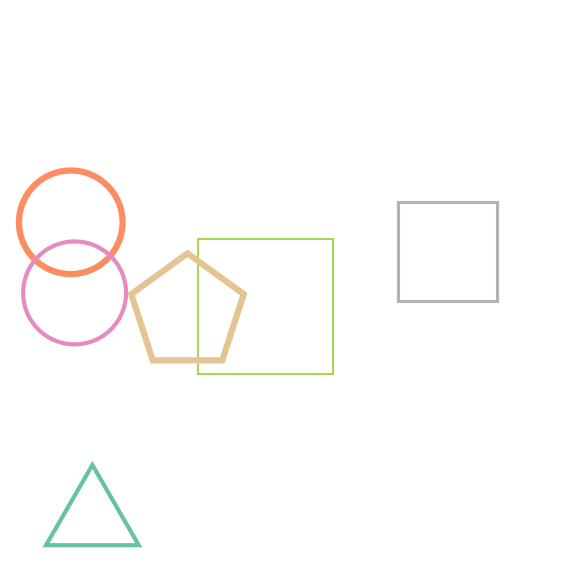[{"shape": "triangle", "thickness": 2, "radius": 0.46, "center": [0.16, 0.101]}, {"shape": "circle", "thickness": 3, "radius": 0.45, "center": [0.123, 0.614]}, {"shape": "circle", "thickness": 2, "radius": 0.45, "center": [0.129, 0.492]}, {"shape": "square", "thickness": 1, "radius": 0.58, "center": [0.459, 0.469]}, {"shape": "pentagon", "thickness": 3, "radius": 0.51, "center": [0.325, 0.458]}, {"shape": "square", "thickness": 1.5, "radius": 0.43, "center": [0.775, 0.563]}]